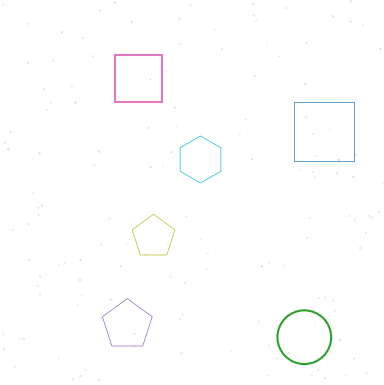[{"shape": "square", "thickness": 0.5, "radius": 0.39, "center": [0.842, 0.658]}, {"shape": "circle", "thickness": 1.5, "radius": 0.35, "center": [0.79, 0.124]}, {"shape": "pentagon", "thickness": 0.5, "radius": 0.34, "center": [0.331, 0.156]}, {"shape": "square", "thickness": 1.5, "radius": 0.31, "center": [0.361, 0.797]}, {"shape": "pentagon", "thickness": 0.5, "radius": 0.29, "center": [0.399, 0.385]}, {"shape": "hexagon", "thickness": 0.5, "radius": 0.31, "center": [0.521, 0.586]}]